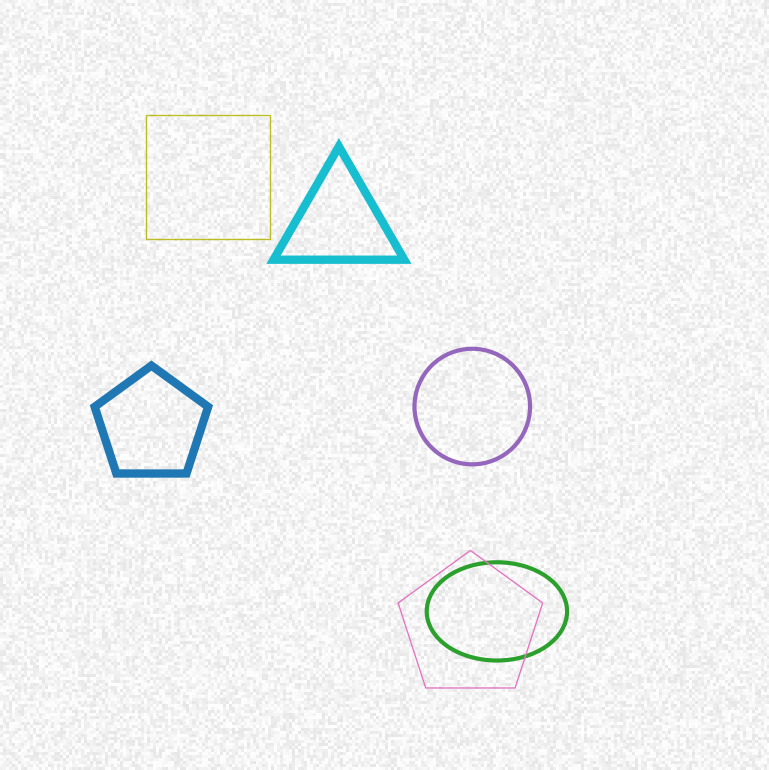[{"shape": "pentagon", "thickness": 3, "radius": 0.39, "center": [0.197, 0.448]}, {"shape": "oval", "thickness": 1.5, "radius": 0.46, "center": [0.645, 0.206]}, {"shape": "circle", "thickness": 1.5, "radius": 0.38, "center": [0.613, 0.472]}, {"shape": "pentagon", "thickness": 0.5, "radius": 0.49, "center": [0.611, 0.186]}, {"shape": "square", "thickness": 0.5, "radius": 0.4, "center": [0.27, 0.77]}, {"shape": "triangle", "thickness": 3, "radius": 0.49, "center": [0.44, 0.712]}]